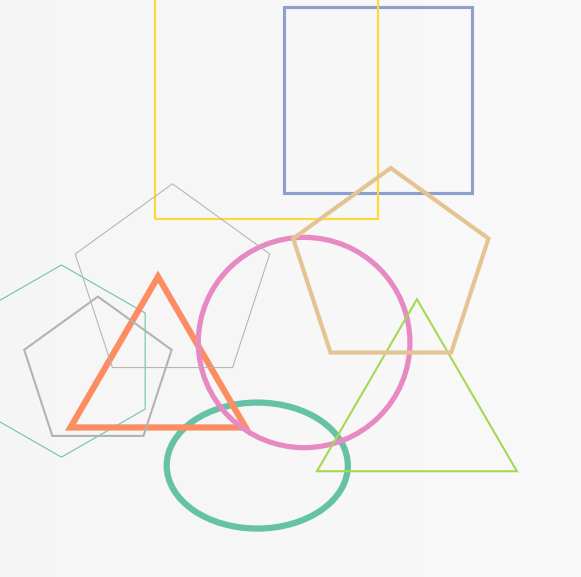[{"shape": "hexagon", "thickness": 0.5, "radius": 0.83, "center": [0.106, 0.374]}, {"shape": "oval", "thickness": 3, "radius": 0.78, "center": [0.443, 0.193]}, {"shape": "triangle", "thickness": 3, "radius": 0.87, "center": [0.272, 0.346]}, {"shape": "square", "thickness": 1.5, "radius": 0.81, "center": [0.651, 0.826]}, {"shape": "circle", "thickness": 2.5, "radius": 0.91, "center": [0.523, 0.406]}, {"shape": "triangle", "thickness": 1, "radius": 0.99, "center": [0.717, 0.282]}, {"shape": "square", "thickness": 1, "radius": 0.96, "center": [0.459, 0.811]}, {"shape": "pentagon", "thickness": 2, "radius": 0.88, "center": [0.672, 0.532]}, {"shape": "pentagon", "thickness": 0.5, "radius": 0.88, "center": [0.297, 0.505]}, {"shape": "pentagon", "thickness": 1, "radius": 0.67, "center": [0.168, 0.352]}]